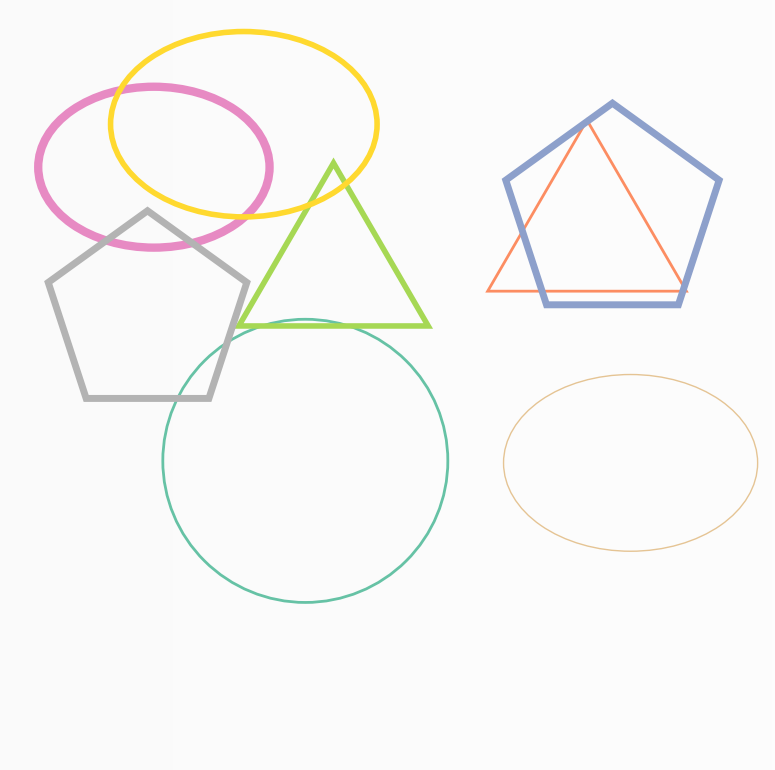[{"shape": "circle", "thickness": 1, "radius": 0.92, "center": [0.394, 0.401]}, {"shape": "triangle", "thickness": 1, "radius": 0.74, "center": [0.757, 0.696]}, {"shape": "pentagon", "thickness": 2.5, "radius": 0.72, "center": [0.79, 0.721]}, {"shape": "oval", "thickness": 3, "radius": 0.75, "center": [0.199, 0.783]}, {"shape": "triangle", "thickness": 2, "radius": 0.71, "center": [0.43, 0.647]}, {"shape": "oval", "thickness": 2, "radius": 0.86, "center": [0.315, 0.839]}, {"shape": "oval", "thickness": 0.5, "radius": 0.82, "center": [0.814, 0.399]}, {"shape": "pentagon", "thickness": 2.5, "radius": 0.67, "center": [0.19, 0.592]}]